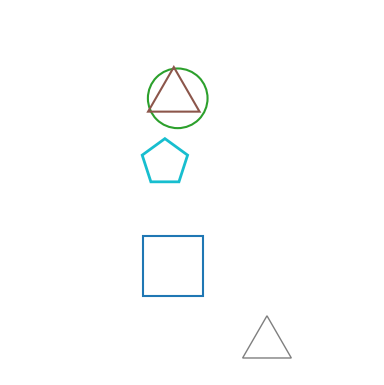[{"shape": "square", "thickness": 1.5, "radius": 0.39, "center": [0.449, 0.31]}, {"shape": "circle", "thickness": 1.5, "radius": 0.39, "center": [0.462, 0.745]}, {"shape": "triangle", "thickness": 1.5, "radius": 0.39, "center": [0.451, 0.749]}, {"shape": "triangle", "thickness": 1, "radius": 0.37, "center": [0.693, 0.107]}, {"shape": "pentagon", "thickness": 2, "radius": 0.31, "center": [0.428, 0.578]}]